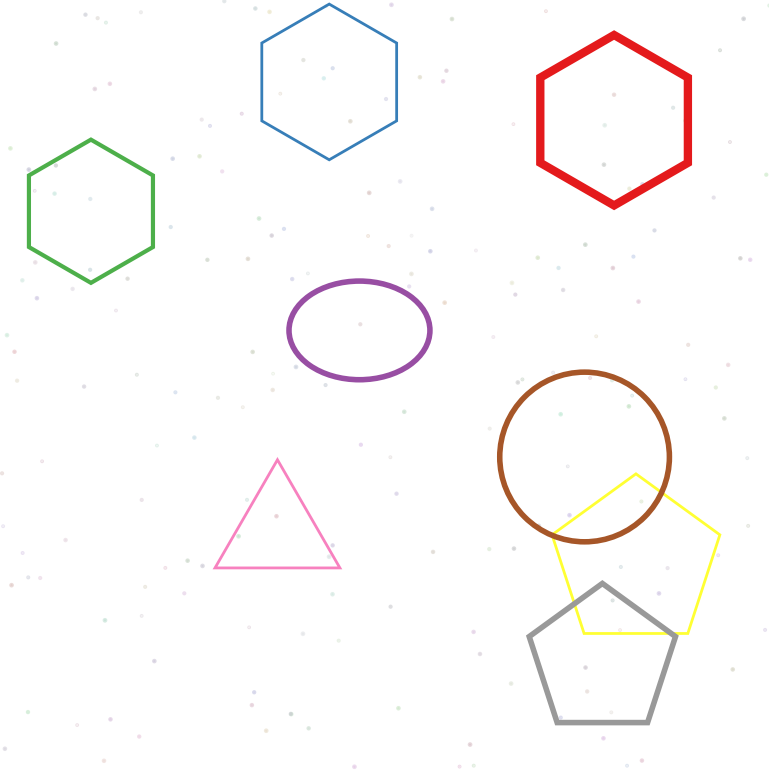[{"shape": "hexagon", "thickness": 3, "radius": 0.55, "center": [0.798, 0.844]}, {"shape": "hexagon", "thickness": 1, "radius": 0.51, "center": [0.428, 0.894]}, {"shape": "hexagon", "thickness": 1.5, "radius": 0.46, "center": [0.118, 0.726]}, {"shape": "oval", "thickness": 2, "radius": 0.46, "center": [0.467, 0.571]}, {"shape": "pentagon", "thickness": 1, "radius": 0.57, "center": [0.826, 0.27]}, {"shape": "circle", "thickness": 2, "radius": 0.55, "center": [0.759, 0.407]}, {"shape": "triangle", "thickness": 1, "radius": 0.47, "center": [0.36, 0.309]}, {"shape": "pentagon", "thickness": 2, "radius": 0.5, "center": [0.782, 0.142]}]